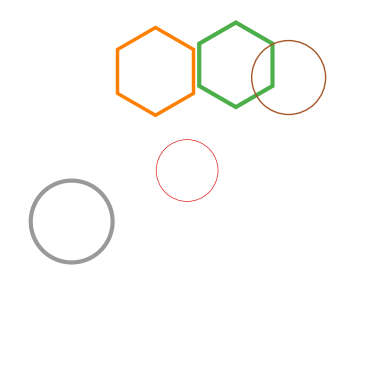[{"shape": "circle", "thickness": 0.5, "radius": 0.4, "center": [0.486, 0.557]}, {"shape": "hexagon", "thickness": 3, "radius": 0.55, "center": [0.613, 0.832]}, {"shape": "hexagon", "thickness": 2.5, "radius": 0.57, "center": [0.404, 0.814]}, {"shape": "circle", "thickness": 1, "radius": 0.48, "center": [0.75, 0.799]}, {"shape": "circle", "thickness": 3, "radius": 0.53, "center": [0.186, 0.425]}]